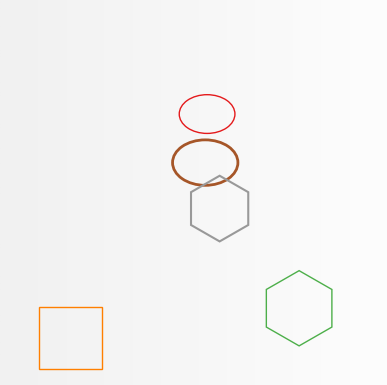[{"shape": "oval", "thickness": 1, "radius": 0.36, "center": [0.534, 0.704]}, {"shape": "hexagon", "thickness": 1, "radius": 0.49, "center": [0.772, 0.199]}, {"shape": "square", "thickness": 1, "radius": 0.4, "center": [0.181, 0.123]}, {"shape": "oval", "thickness": 2, "radius": 0.42, "center": [0.53, 0.578]}, {"shape": "hexagon", "thickness": 1.5, "radius": 0.43, "center": [0.567, 0.458]}]